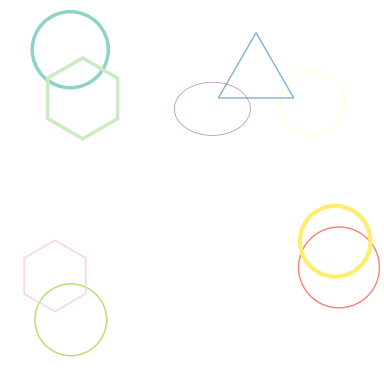[{"shape": "circle", "thickness": 2.5, "radius": 0.49, "center": [0.183, 0.871]}, {"shape": "circle", "thickness": 0.5, "radius": 0.41, "center": [0.812, 0.735]}, {"shape": "circle", "thickness": 1, "radius": 0.52, "center": [0.881, 0.305]}, {"shape": "triangle", "thickness": 1, "radius": 0.57, "center": [0.665, 0.802]}, {"shape": "circle", "thickness": 1, "radius": 0.47, "center": [0.184, 0.169]}, {"shape": "hexagon", "thickness": 1, "radius": 0.46, "center": [0.143, 0.283]}, {"shape": "oval", "thickness": 0.5, "radius": 0.49, "center": [0.552, 0.717]}, {"shape": "hexagon", "thickness": 2.5, "radius": 0.52, "center": [0.215, 0.744]}, {"shape": "circle", "thickness": 3, "radius": 0.46, "center": [0.871, 0.373]}]